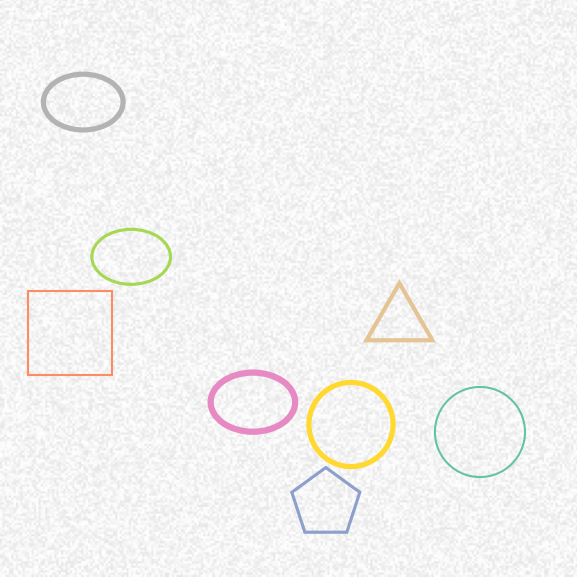[{"shape": "circle", "thickness": 1, "radius": 0.39, "center": [0.831, 0.251]}, {"shape": "square", "thickness": 1, "radius": 0.36, "center": [0.121, 0.422]}, {"shape": "pentagon", "thickness": 1.5, "radius": 0.31, "center": [0.564, 0.128]}, {"shape": "oval", "thickness": 3, "radius": 0.37, "center": [0.438, 0.303]}, {"shape": "oval", "thickness": 1.5, "radius": 0.34, "center": [0.227, 0.554]}, {"shape": "circle", "thickness": 2.5, "radius": 0.36, "center": [0.608, 0.264]}, {"shape": "triangle", "thickness": 2, "radius": 0.33, "center": [0.692, 0.443]}, {"shape": "oval", "thickness": 2.5, "radius": 0.35, "center": [0.144, 0.822]}]